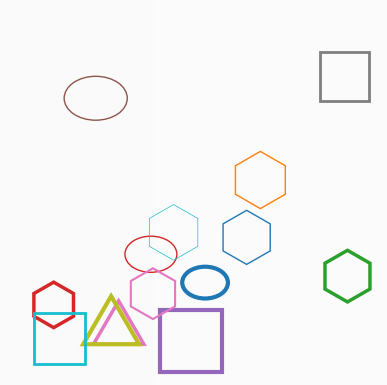[{"shape": "oval", "thickness": 3, "radius": 0.29, "center": [0.529, 0.266]}, {"shape": "hexagon", "thickness": 1, "radius": 0.35, "center": [0.636, 0.383]}, {"shape": "hexagon", "thickness": 1, "radius": 0.37, "center": [0.672, 0.532]}, {"shape": "hexagon", "thickness": 2.5, "radius": 0.34, "center": [0.897, 0.283]}, {"shape": "oval", "thickness": 1, "radius": 0.34, "center": [0.389, 0.34]}, {"shape": "hexagon", "thickness": 2.5, "radius": 0.3, "center": [0.139, 0.208]}, {"shape": "square", "thickness": 3, "radius": 0.4, "center": [0.493, 0.114]}, {"shape": "oval", "thickness": 1, "radius": 0.41, "center": [0.247, 0.745]}, {"shape": "triangle", "thickness": 2.5, "radius": 0.38, "center": [0.306, 0.143]}, {"shape": "hexagon", "thickness": 1.5, "radius": 0.33, "center": [0.395, 0.237]}, {"shape": "square", "thickness": 2, "radius": 0.31, "center": [0.888, 0.801]}, {"shape": "triangle", "thickness": 3, "radius": 0.42, "center": [0.287, 0.147]}, {"shape": "hexagon", "thickness": 0.5, "radius": 0.36, "center": [0.448, 0.396]}, {"shape": "square", "thickness": 2, "radius": 0.33, "center": [0.153, 0.12]}]